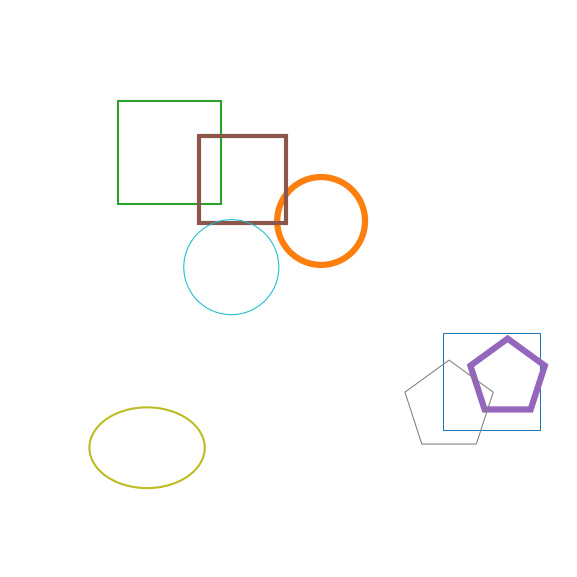[{"shape": "square", "thickness": 0.5, "radius": 0.42, "center": [0.851, 0.339]}, {"shape": "circle", "thickness": 3, "radius": 0.38, "center": [0.556, 0.616]}, {"shape": "square", "thickness": 1, "radius": 0.45, "center": [0.293, 0.735]}, {"shape": "pentagon", "thickness": 3, "radius": 0.34, "center": [0.879, 0.345]}, {"shape": "square", "thickness": 2, "radius": 0.38, "center": [0.419, 0.688]}, {"shape": "pentagon", "thickness": 0.5, "radius": 0.4, "center": [0.778, 0.295]}, {"shape": "oval", "thickness": 1, "radius": 0.5, "center": [0.255, 0.224]}, {"shape": "circle", "thickness": 0.5, "radius": 0.41, "center": [0.401, 0.537]}]